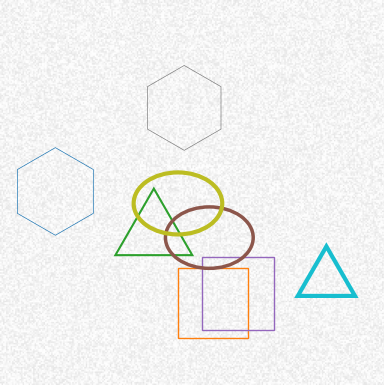[{"shape": "hexagon", "thickness": 0.5, "radius": 0.57, "center": [0.144, 0.503]}, {"shape": "square", "thickness": 1, "radius": 0.46, "center": [0.552, 0.213]}, {"shape": "triangle", "thickness": 1.5, "radius": 0.58, "center": [0.4, 0.395]}, {"shape": "square", "thickness": 1, "radius": 0.47, "center": [0.618, 0.238]}, {"shape": "oval", "thickness": 2.5, "radius": 0.57, "center": [0.544, 0.383]}, {"shape": "hexagon", "thickness": 0.5, "radius": 0.55, "center": [0.479, 0.72]}, {"shape": "oval", "thickness": 3, "radius": 0.58, "center": [0.462, 0.472]}, {"shape": "triangle", "thickness": 3, "radius": 0.43, "center": [0.848, 0.274]}]